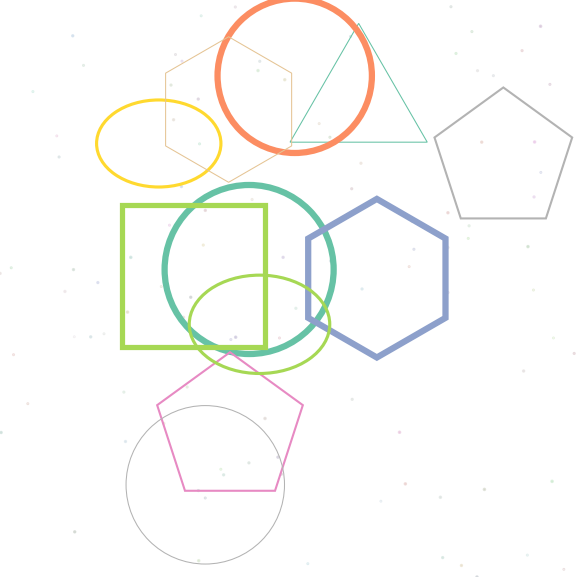[{"shape": "circle", "thickness": 3, "radius": 0.73, "center": [0.431, 0.532]}, {"shape": "triangle", "thickness": 0.5, "radius": 0.69, "center": [0.621, 0.822]}, {"shape": "circle", "thickness": 3, "radius": 0.67, "center": [0.51, 0.868]}, {"shape": "hexagon", "thickness": 3, "radius": 0.69, "center": [0.653, 0.517]}, {"shape": "pentagon", "thickness": 1, "radius": 0.66, "center": [0.398, 0.257]}, {"shape": "square", "thickness": 2.5, "radius": 0.62, "center": [0.335, 0.521]}, {"shape": "oval", "thickness": 1.5, "radius": 0.61, "center": [0.449, 0.438]}, {"shape": "oval", "thickness": 1.5, "radius": 0.54, "center": [0.275, 0.751]}, {"shape": "hexagon", "thickness": 0.5, "radius": 0.63, "center": [0.396, 0.809]}, {"shape": "pentagon", "thickness": 1, "radius": 0.63, "center": [0.872, 0.722]}, {"shape": "circle", "thickness": 0.5, "radius": 0.69, "center": [0.355, 0.16]}]